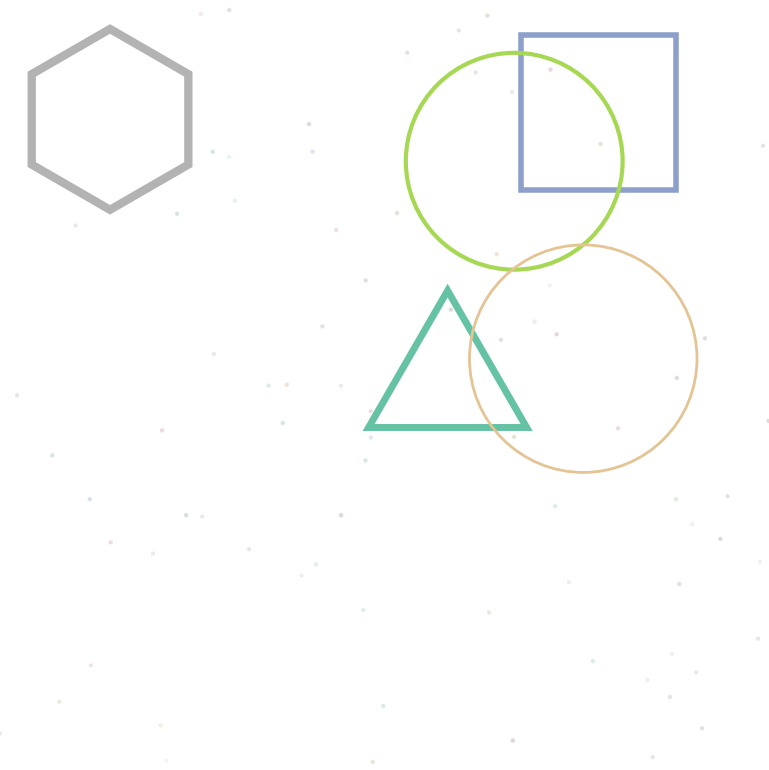[{"shape": "triangle", "thickness": 2.5, "radius": 0.59, "center": [0.581, 0.504]}, {"shape": "square", "thickness": 2, "radius": 0.5, "center": [0.777, 0.854]}, {"shape": "circle", "thickness": 1.5, "radius": 0.7, "center": [0.668, 0.791]}, {"shape": "circle", "thickness": 1, "radius": 0.74, "center": [0.757, 0.534]}, {"shape": "hexagon", "thickness": 3, "radius": 0.59, "center": [0.143, 0.845]}]